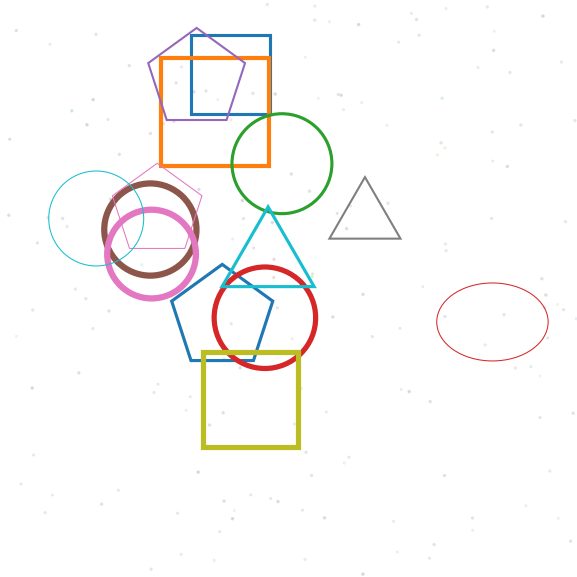[{"shape": "square", "thickness": 1.5, "radius": 0.34, "center": [0.4, 0.871]}, {"shape": "pentagon", "thickness": 1.5, "radius": 0.46, "center": [0.385, 0.449]}, {"shape": "square", "thickness": 2, "radius": 0.47, "center": [0.373, 0.805]}, {"shape": "circle", "thickness": 1.5, "radius": 0.43, "center": [0.488, 0.716]}, {"shape": "oval", "thickness": 0.5, "radius": 0.48, "center": [0.853, 0.442]}, {"shape": "circle", "thickness": 2.5, "radius": 0.44, "center": [0.459, 0.449]}, {"shape": "pentagon", "thickness": 1, "radius": 0.44, "center": [0.34, 0.863]}, {"shape": "circle", "thickness": 3, "radius": 0.4, "center": [0.26, 0.602]}, {"shape": "circle", "thickness": 3, "radius": 0.38, "center": [0.262, 0.559]}, {"shape": "pentagon", "thickness": 0.5, "radius": 0.41, "center": [0.272, 0.635]}, {"shape": "triangle", "thickness": 1, "radius": 0.36, "center": [0.632, 0.621]}, {"shape": "square", "thickness": 2.5, "radius": 0.41, "center": [0.434, 0.307]}, {"shape": "triangle", "thickness": 1.5, "radius": 0.46, "center": [0.464, 0.549]}, {"shape": "circle", "thickness": 0.5, "radius": 0.41, "center": [0.167, 0.621]}]